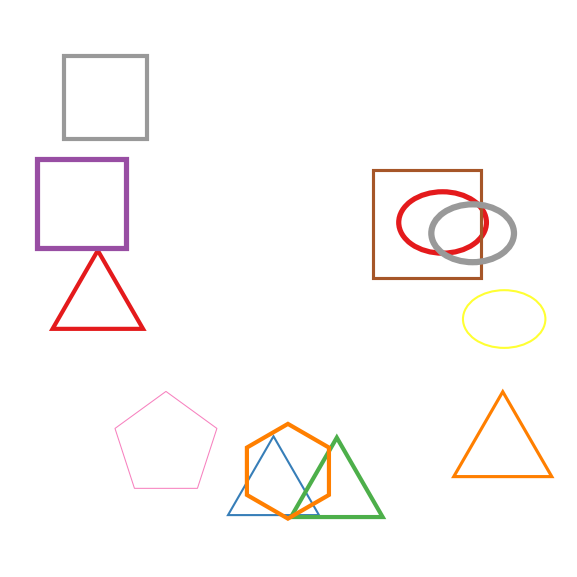[{"shape": "triangle", "thickness": 2, "radius": 0.45, "center": [0.169, 0.475]}, {"shape": "oval", "thickness": 2.5, "radius": 0.38, "center": [0.766, 0.614]}, {"shape": "triangle", "thickness": 1, "radius": 0.45, "center": [0.474, 0.153]}, {"shape": "triangle", "thickness": 2, "radius": 0.46, "center": [0.583, 0.15]}, {"shape": "square", "thickness": 2.5, "radius": 0.38, "center": [0.141, 0.647]}, {"shape": "triangle", "thickness": 1.5, "radius": 0.49, "center": [0.871, 0.223]}, {"shape": "hexagon", "thickness": 2, "radius": 0.41, "center": [0.499, 0.183]}, {"shape": "oval", "thickness": 1, "radius": 0.36, "center": [0.873, 0.447]}, {"shape": "square", "thickness": 1.5, "radius": 0.47, "center": [0.739, 0.611]}, {"shape": "pentagon", "thickness": 0.5, "radius": 0.46, "center": [0.287, 0.229]}, {"shape": "oval", "thickness": 3, "radius": 0.36, "center": [0.818, 0.595]}, {"shape": "square", "thickness": 2, "radius": 0.36, "center": [0.182, 0.83]}]